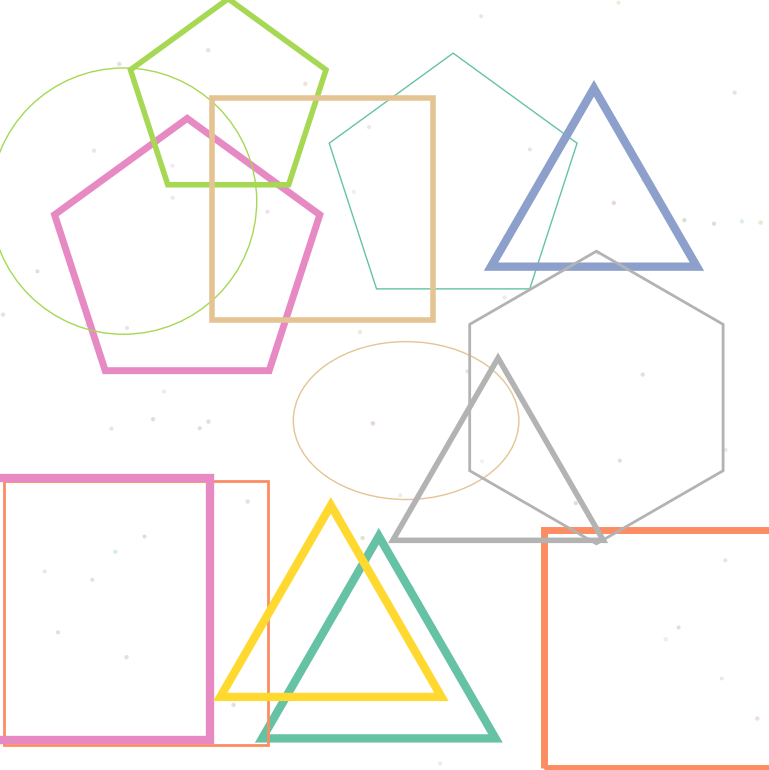[{"shape": "triangle", "thickness": 3, "radius": 0.88, "center": [0.492, 0.129]}, {"shape": "pentagon", "thickness": 0.5, "radius": 0.85, "center": [0.588, 0.762]}, {"shape": "square", "thickness": 1, "radius": 0.86, "center": [0.177, 0.204]}, {"shape": "square", "thickness": 2.5, "radius": 0.77, "center": [0.861, 0.157]}, {"shape": "triangle", "thickness": 3, "radius": 0.77, "center": [0.771, 0.731]}, {"shape": "pentagon", "thickness": 2.5, "radius": 0.91, "center": [0.243, 0.665]}, {"shape": "square", "thickness": 3, "radius": 0.85, "center": [0.103, 0.209]}, {"shape": "pentagon", "thickness": 2, "radius": 0.67, "center": [0.296, 0.868]}, {"shape": "circle", "thickness": 0.5, "radius": 0.86, "center": [0.16, 0.739]}, {"shape": "triangle", "thickness": 3, "radius": 0.83, "center": [0.43, 0.178]}, {"shape": "square", "thickness": 2, "radius": 0.72, "center": [0.419, 0.729]}, {"shape": "oval", "thickness": 0.5, "radius": 0.73, "center": [0.527, 0.454]}, {"shape": "hexagon", "thickness": 1, "radius": 0.95, "center": [0.775, 0.484]}, {"shape": "triangle", "thickness": 2, "radius": 0.79, "center": [0.647, 0.377]}]